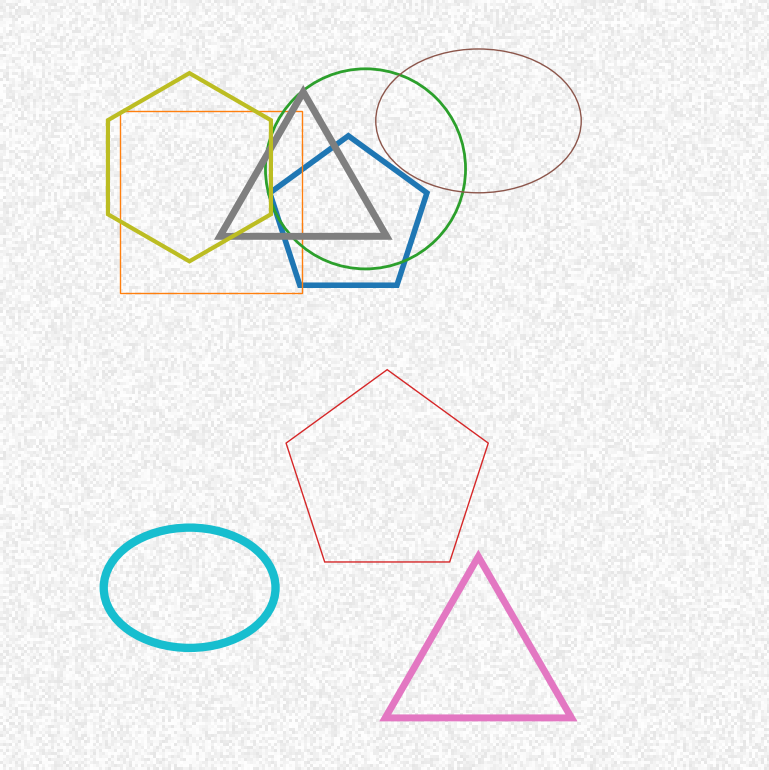[{"shape": "pentagon", "thickness": 2, "radius": 0.54, "center": [0.452, 0.716]}, {"shape": "square", "thickness": 0.5, "radius": 0.59, "center": [0.274, 0.738]}, {"shape": "circle", "thickness": 1, "radius": 0.65, "center": [0.475, 0.781]}, {"shape": "pentagon", "thickness": 0.5, "radius": 0.69, "center": [0.503, 0.382]}, {"shape": "oval", "thickness": 0.5, "radius": 0.67, "center": [0.621, 0.843]}, {"shape": "triangle", "thickness": 2.5, "radius": 0.7, "center": [0.621, 0.137]}, {"shape": "triangle", "thickness": 2.5, "radius": 0.62, "center": [0.394, 0.756]}, {"shape": "hexagon", "thickness": 1.5, "radius": 0.61, "center": [0.246, 0.783]}, {"shape": "oval", "thickness": 3, "radius": 0.56, "center": [0.246, 0.237]}]